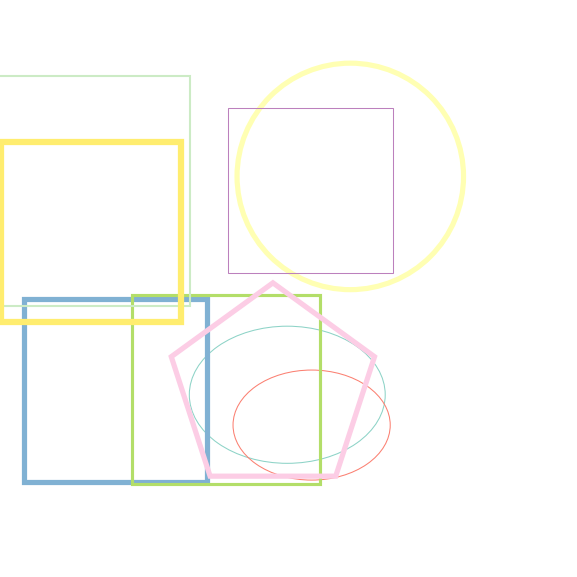[{"shape": "oval", "thickness": 0.5, "radius": 0.85, "center": [0.497, 0.316]}, {"shape": "circle", "thickness": 2.5, "radius": 0.98, "center": [0.607, 0.694]}, {"shape": "oval", "thickness": 0.5, "radius": 0.68, "center": [0.54, 0.263]}, {"shape": "square", "thickness": 2.5, "radius": 0.79, "center": [0.2, 0.323]}, {"shape": "square", "thickness": 1.5, "radius": 0.81, "center": [0.391, 0.325]}, {"shape": "pentagon", "thickness": 2.5, "radius": 0.93, "center": [0.473, 0.324]}, {"shape": "square", "thickness": 0.5, "radius": 0.72, "center": [0.538, 0.669]}, {"shape": "square", "thickness": 1, "radius": 1.0, "center": [0.131, 0.669]}, {"shape": "square", "thickness": 3, "radius": 0.78, "center": [0.158, 0.597]}]